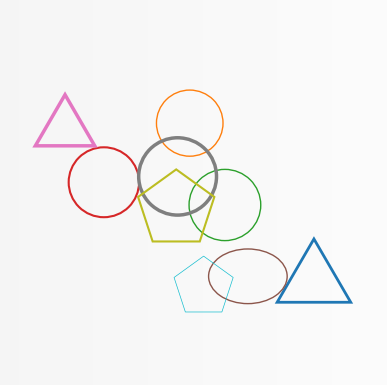[{"shape": "triangle", "thickness": 2, "radius": 0.55, "center": [0.81, 0.27]}, {"shape": "circle", "thickness": 1, "radius": 0.43, "center": [0.49, 0.68]}, {"shape": "circle", "thickness": 1, "radius": 0.46, "center": [0.58, 0.468]}, {"shape": "circle", "thickness": 1.5, "radius": 0.45, "center": [0.268, 0.527]}, {"shape": "oval", "thickness": 1, "radius": 0.51, "center": [0.64, 0.282]}, {"shape": "triangle", "thickness": 2.5, "radius": 0.44, "center": [0.168, 0.666]}, {"shape": "circle", "thickness": 2.5, "radius": 0.5, "center": [0.458, 0.542]}, {"shape": "pentagon", "thickness": 1.5, "radius": 0.52, "center": [0.455, 0.457]}, {"shape": "pentagon", "thickness": 0.5, "radius": 0.4, "center": [0.525, 0.255]}]